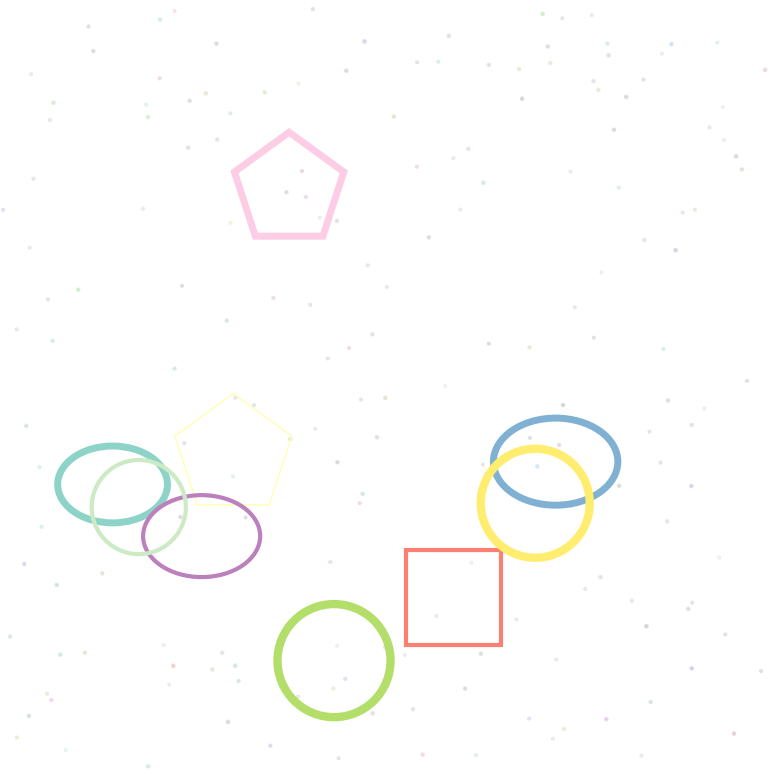[{"shape": "oval", "thickness": 2.5, "radius": 0.36, "center": [0.146, 0.371]}, {"shape": "pentagon", "thickness": 0.5, "radius": 0.4, "center": [0.303, 0.409]}, {"shape": "square", "thickness": 1.5, "radius": 0.31, "center": [0.589, 0.224]}, {"shape": "oval", "thickness": 2.5, "radius": 0.4, "center": [0.722, 0.4]}, {"shape": "circle", "thickness": 3, "radius": 0.37, "center": [0.434, 0.142]}, {"shape": "pentagon", "thickness": 2.5, "radius": 0.37, "center": [0.375, 0.754]}, {"shape": "oval", "thickness": 1.5, "radius": 0.38, "center": [0.262, 0.304]}, {"shape": "circle", "thickness": 1.5, "radius": 0.31, "center": [0.18, 0.341]}, {"shape": "circle", "thickness": 3, "radius": 0.35, "center": [0.695, 0.346]}]